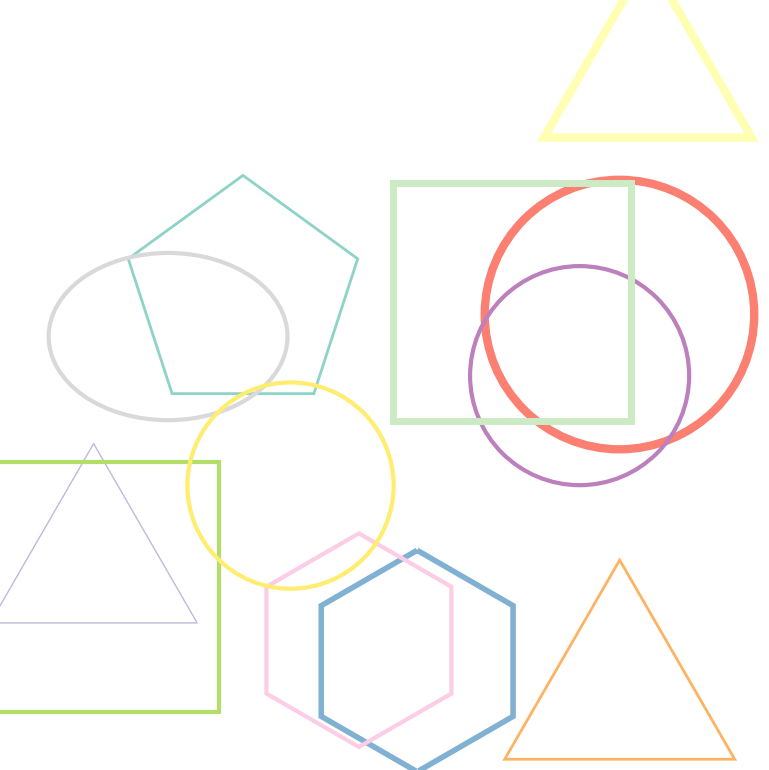[{"shape": "pentagon", "thickness": 1, "radius": 0.78, "center": [0.316, 0.616]}, {"shape": "triangle", "thickness": 3, "radius": 0.78, "center": [0.841, 0.899]}, {"shape": "triangle", "thickness": 0.5, "radius": 0.78, "center": [0.122, 0.269]}, {"shape": "circle", "thickness": 3, "radius": 0.88, "center": [0.805, 0.591]}, {"shape": "hexagon", "thickness": 2, "radius": 0.72, "center": [0.542, 0.142]}, {"shape": "triangle", "thickness": 1, "radius": 0.86, "center": [0.805, 0.1]}, {"shape": "square", "thickness": 1.5, "radius": 0.81, "center": [0.122, 0.237]}, {"shape": "hexagon", "thickness": 1.5, "radius": 0.69, "center": [0.466, 0.169]}, {"shape": "oval", "thickness": 1.5, "radius": 0.78, "center": [0.218, 0.563]}, {"shape": "circle", "thickness": 1.5, "radius": 0.71, "center": [0.753, 0.512]}, {"shape": "square", "thickness": 2.5, "radius": 0.77, "center": [0.664, 0.608]}, {"shape": "circle", "thickness": 1.5, "radius": 0.67, "center": [0.377, 0.369]}]